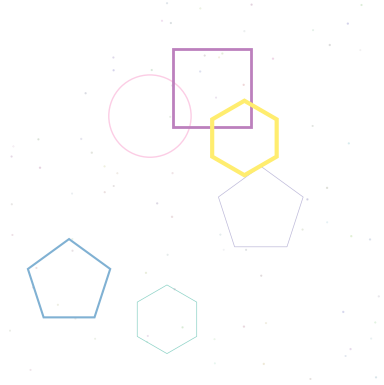[{"shape": "hexagon", "thickness": 0.5, "radius": 0.45, "center": [0.434, 0.171]}, {"shape": "pentagon", "thickness": 0.5, "radius": 0.58, "center": [0.677, 0.453]}, {"shape": "pentagon", "thickness": 1.5, "radius": 0.56, "center": [0.179, 0.267]}, {"shape": "circle", "thickness": 1, "radius": 0.53, "center": [0.389, 0.698]}, {"shape": "square", "thickness": 2, "radius": 0.51, "center": [0.55, 0.771]}, {"shape": "hexagon", "thickness": 3, "radius": 0.48, "center": [0.635, 0.642]}]